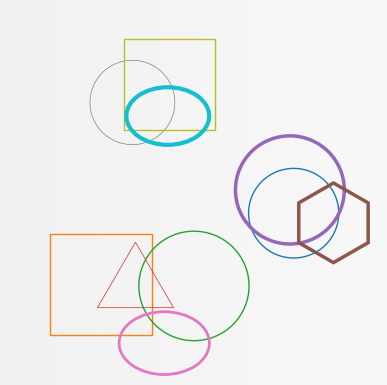[{"shape": "circle", "thickness": 1, "radius": 0.58, "center": [0.758, 0.446]}, {"shape": "square", "thickness": 1, "radius": 0.65, "center": [0.26, 0.261]}, {"shape": "circle", "thickness": 1, "radius": 0.71, "center": [0.5, 0.257]}, {"shape": "triangle", "thickness": 0.5, "radius": 0.57, "center": [0.35, 0.257]}, {"shape": "circle", "thickness": 2.5, "radius": 0.7, "center": [0.748, 0.507]}, {"shape": "hexagon", "thickness": 2.5, "radius": 0.52, "center": [0.861, 0.421]}, {"shape": "oval", "thickness": 2, "radius": 0.58, "center": [0.424, 0.109]}, {"shape": "circle", "thickness": 0.5, "radius": 0.55, "center": [0.342, 0.734]}, {"shape": "square", "thickness": 1, "radius": 0.59, "center": [0.437, 0.78]}, {"shape": "oval", "thickness": 3, "radius": 0.53, "center": [0.433, 0.699]}]